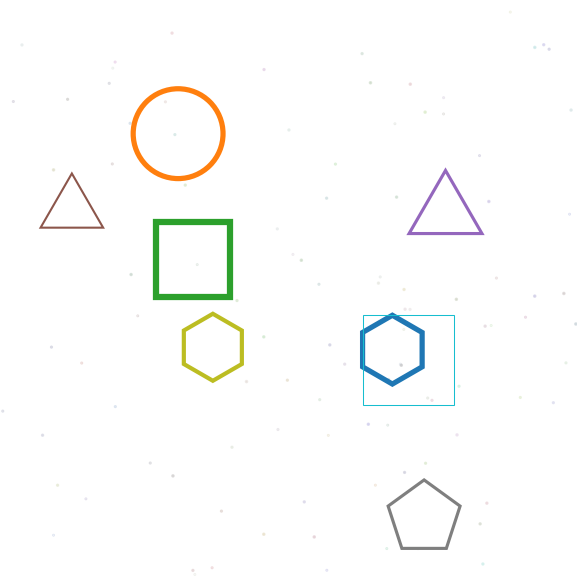[{"shape": "hexagon", "thickness": 2.5, "radius": 0.3, "center": [0.679, 0.394]}, {"shape": "circle", "thickness": 2.5, "radius": 0.39, "center": [0.308, 0.768]}, {"shape": "square", "thickness": 3, "radius": 0.32, "center": [0.335, 0.55]}, {"shape": "triangle", "thickness": 1.5, "radius": 0.36, "center": [0.771, 0.631]}, {"shape": "triangle", "thickness": 1, "radius": 0.31, "center": [0.124, 0.636]}, {"shape": "pentagon", "thickness": 1.5, "radius": 0.33, "center": [0.734, 0.103]}, {"shape": "hexagon", "thickness": 2, "radius": 0.29, "center": [0.369, 0.398]}, {"shape": "square", "thickness": 0.5, "radius": 0.39, "center": [0.708, 0.376]}]